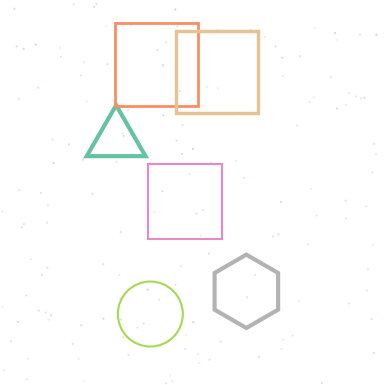[{"shape": "triangle", "thickness": 3, "radius": 0.44, "center": [0.302, 0.639]}, {"shape": "square", "thickness": 2, "radius": 0.54, "center": [0.406, 0.834]}, {"shape": "square", "thickness": 1.5, "radius": 0.48, "center": [0.481, 0.477]}, {"shape": "circle", "thickness": 1.5, "radius": 0.42, "center": [0.39, 0.184]}, {"shape": "square", "thickness": 2.5, "radius": 0.53, "center": [0.564, 0.812]}, {"shape": "hexagon", "thickness": 3, "radius": 0.48, "center": [0.64, 0.243]}]